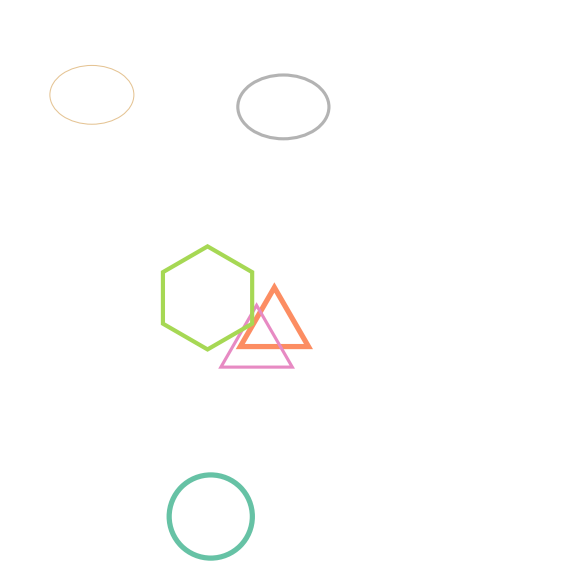[{"shape": "circle", "thickness": 2.5, "radius": 0.36, "center": [0.365, 0.105]}, {"shape": "triangle", "thickness": 2.5, "radius": 0.34, "center": [0.475, 0.433]}, {"shape": "triangle", "thickness": 1.5, "radius": 0.36, "center": [0.444, 0.399]}, {"shape": "hexagon", "thickness": 2, "radius": 0.45, "center": [0.359, 0.483]}, {"shape": "oval", "thickness": 0.5, "radius": 0.36, "center": [0.159, 0.835]}, {"shape": "oval", "thickness": 1.5, "radius": 0.39, "center": [0.491, 0.814]}]